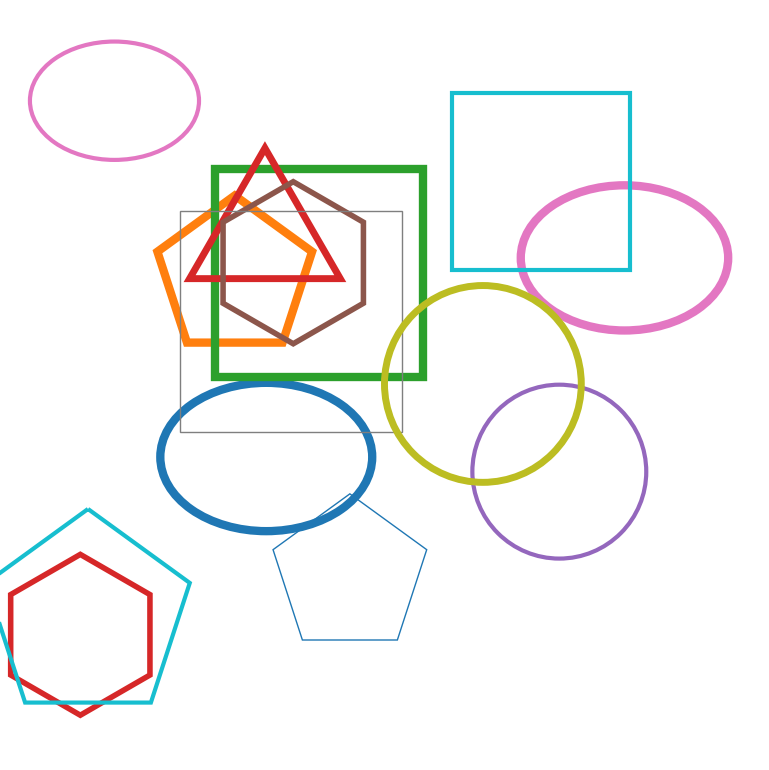[{"shape": "oval", "thickness": 3, "radius": 0.69, "center": [0.346, 0.407]}, {"shape": "pentagon", "thickness": 0.5, "radius": 0.52, "center": [0.454, 0.254]}, {"shape": "pentagon", "thickness": 3, "radius": 0.53, "center": [0.305, 0.64]}, {"shape": "square", "thickness": 3, "radius": 0.68, "center": [0.414, 0.645]}, {"shape": "hexagon", "thickness": 2, "radius": 0.52, "center": [0.104, 0.176]}, {"shape": "triangle", "thickness": 2.5, "radius": 0.56, "center": [0.344, 0.695]}, {"shape": "circle", "thickness": 1.5, "radius": 0.56, "center": [0.726, 0.387]}, {"shape": "hexagon", "thickness": 2, "radius": 0.53, "center": [0.381, 0.659]}, {"shape": "oval", "thickness": 1.5, "radius": 0.55, "center": [0.149, 0.869]}, {"shape": "oval", "thickness": 3, "radius": 0.67, "center": [0.811, 0.665]}, {"shape": "square", "thickness": 0.5, "radius": 0.72, "center": [0.377, 0.582]}, {"shape": "circle", "thickness": 2.5, "radius": 0.64, "center": [0.627, 0.501]}, {"shape": "square", "thickness": 1.5, "radius": 0.58, "center": [0.703, 0.764]}, {"shape": "pentagon", "thickness": 1.5, "radius": 0.69, "center": [0.114, 0.2]}]